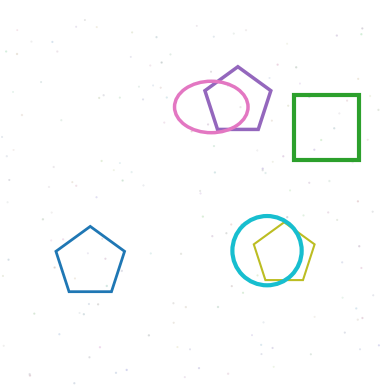[{"shape": "pentagon", "thickness": 2, "radius": 0.47, "center": [0.234, 0.318]}, {"shape": "square", "thickness": 3, "radius": 0.42, "center": [0.848, 0.669]}, {"shape": "pentagon", "thickness": 2.5, "radius": 0.45, "center": [0.618, 0.737]}, {"shape": "oval", "thickness": 2.5, "radius": 0.48, "center": [0.549, 0.722]}, {"shape": "pentagon", "thickness": 1.5, "radius": 0.42, "center": [0.738, 0.34]}, {"shape": "circle", "thickness": 3, "radius": 0.45, "center": [0.694, 0.349]}]